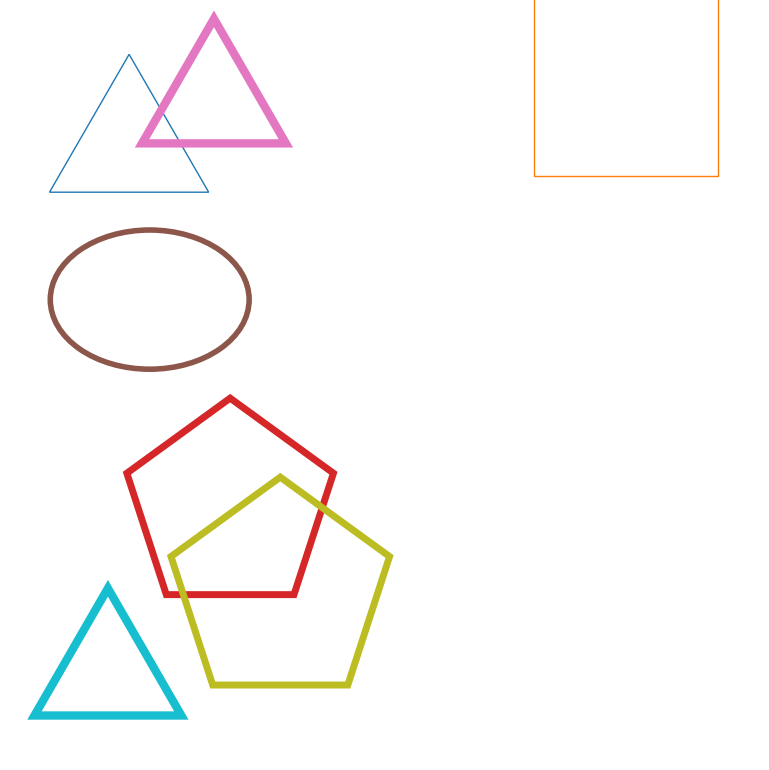[{"shape": "triangle", "thickness": 0.5, "radius": 0.6, "center": [0.168, 0.81]}, {"shape": "square", "thickness": 0.5, "radius": 0.6, "center": [0.813, 0.891]}, {"shape": "pentagon", "thickness": 2.5, "radius": 0.71, "center": [0.299, 0.342]}, {"shape": "oval", "thickness": 2, "radius": 0.65, "center": [0.194, 0.611]}, {"shape": "triangle", "thickness": 3, "radius": 0.54, "center": [0.278, 0.868]}, {"shape": "pentagon", "thickness": 2.5, "radius": 0.75, "center": [0.364, 0.231]}, {"shape": "triangle", "thickness": 3, "radius": 0.55, "center": [0.14, 0.126]}]